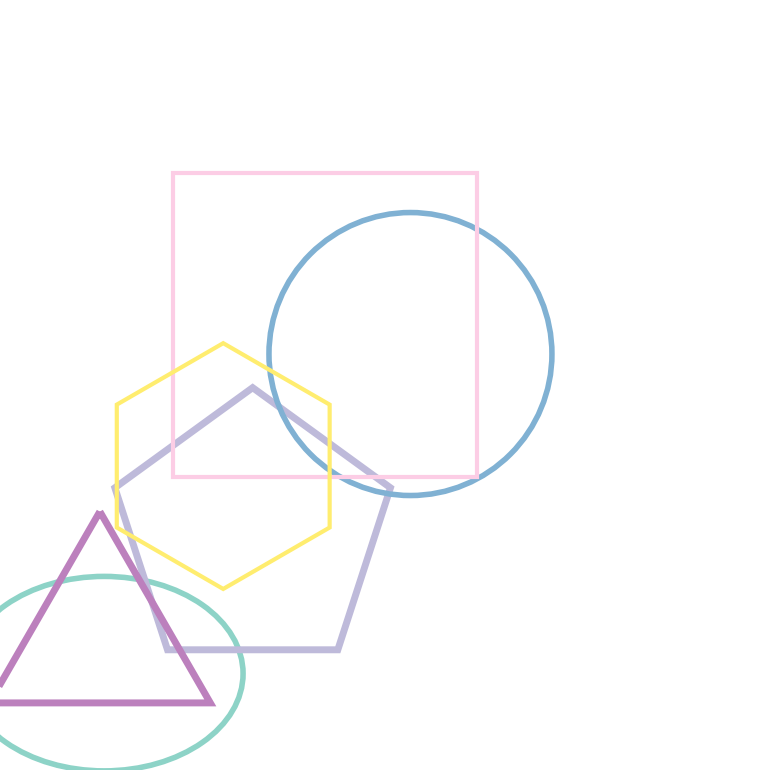[{"shape": "oval", "thickness": 2, "radius": 0.9, "center": [0.135, 0.125]}, {"shape": "pentagon", "thickness": 2.5, "radius": 0.94, "center": [0.328, 0.308]}, {"shape": "circle", "thickness": 2, "radius": 0.92, "center": [0.533, 0.54]}, {"shape": "square", "thickness": 1.5, "radius": 0.99, "center": [0.422, 0.578]}, {"shape": "triangle", "thickness": 2.5, "radius": 0.83, "center": [0.13, 0.17]}, {"shape": "hexagon", "thickness": 1.5, "radius": 0.8, "center": [0.29, 0.395]}]